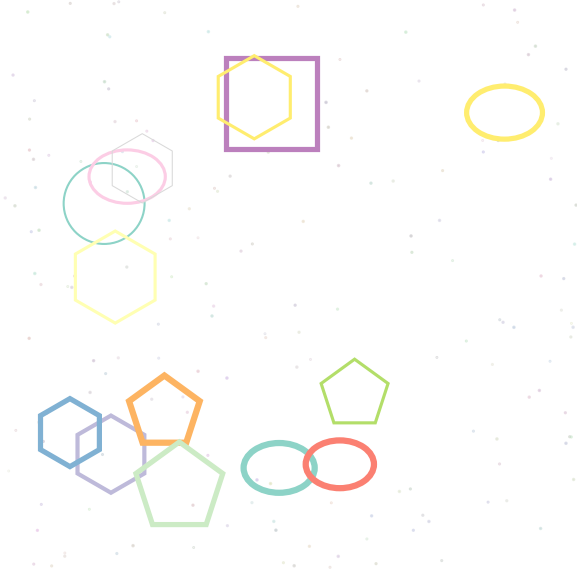[{"shape": "oval", "thickness": 3, "radius": 0.31, "center": [0.483, 0.189]}, {"shape": "circle", "thickness": 1, "radius": 0.35, "center": [0.18, 0.647]}, {"shape": "hexagon", "thickness": 1.5, "radius": 0.4, "center": [0.2, 0.519]}, {"shape": "hexagon", "thickness": 2, "radius": 0.33, "center": [0.192, 0.213]}, {"shape": "oval", "thickness": 3, "radius": 0.3, "center": [0.588, 0.195]}, {"shape": "hexagon", "thickness": 2.5, "radius": 0.29, "center": [0.121, 0.25]}, {"shape": "pentagon", "thickness": 3, "radius": 0.32, "center": [0.285, 0.285]}, {"shape": "pentagon", "thickness": 1.5, "radius": 0.3, "center": [0.614, 0.316]}, {"shape": "oval", "thickness": 1.5, "radius": 0.33, "center": [0.22, 0.693]}, {"shape": "hexagon", "thickness": 0.5, "radius": 0.3, "center": [0.246, 0.708]}, {"shape": "square", "thickness": 2.5, "radius": 0.39, "center": [0.47, 0.82]}, {"shape": "pentagon", "thickness": 2.5, "radius": 0.4, "center": [0.311, 0.155]}, {"shape": "hexagon", "thickness": 1.5, "radius": 0.36, "center": [0.44, 0.831]}, {"shape": "oval", "thickness": 2.5, "radius": 0.33, "center": [0.874, 0.804]}]